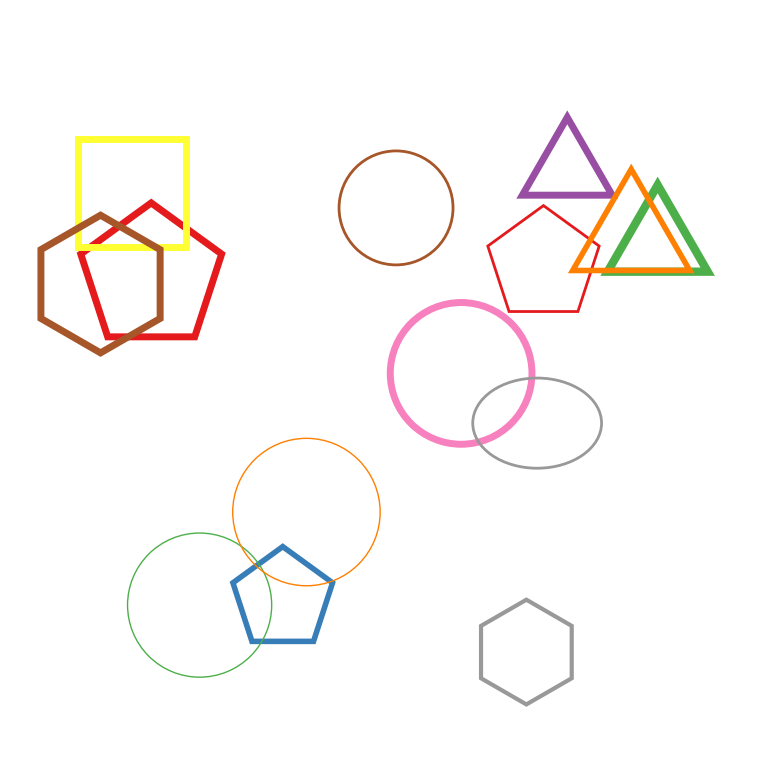[{"shape": "pentagon", "thickness": 1, "radius": 0.38, "center": [0.706, 0.657]}, {"shape": "pentagon", "thickness": 2.5, "radius": 0.48, "center": [0.196, 0.64]}, {"shape": "pentagon", "thickness": 2, "radius": 0.34, "center": [0.367, 0.222]}, {"shape": "triangle", "thickness": 3, "radius": 0.38, "center": [0.854, 0.685]}, {"shape": "circle", "thickness": 0.5, "radius": 0.47, "center": [0.259, 0.214]}, {"shape": "triangle", "thickness": 2.5, "radius": 0.34, "center": [0.737, 0.78]}, {"shape": "triangle", "thickness": 2, "radius": 0.44, "center": [0.82, 0.693]}, {"shape": "circle", "thickness": 0.5, "radius": 0.48, "center": [0.398, 0.335]}, {"shape": "square", "thickness": 2.5, "radius": 0.35, "center": [0.171, 0.749]}, {"shape": "circle", "thickness": 1, "radius": 0.37, "center": [0.514, 0.73]}, {"shape": "hexagon", "thickness": 2.5, "radius": 0.45, "center": [0.131, 0.631]}, {"shape": "circle", "thickness": 2.5, "radius": 0.46, "center": [0.599, 0.515]}, {"shape": "hexagon", "thickness": 1.5, "radius": 0.34, "center": [0.684, 0.153]}, {"shape": "oval", "thickness": 1, "radius": 0.42, "center": [0.698, 0.45]}]